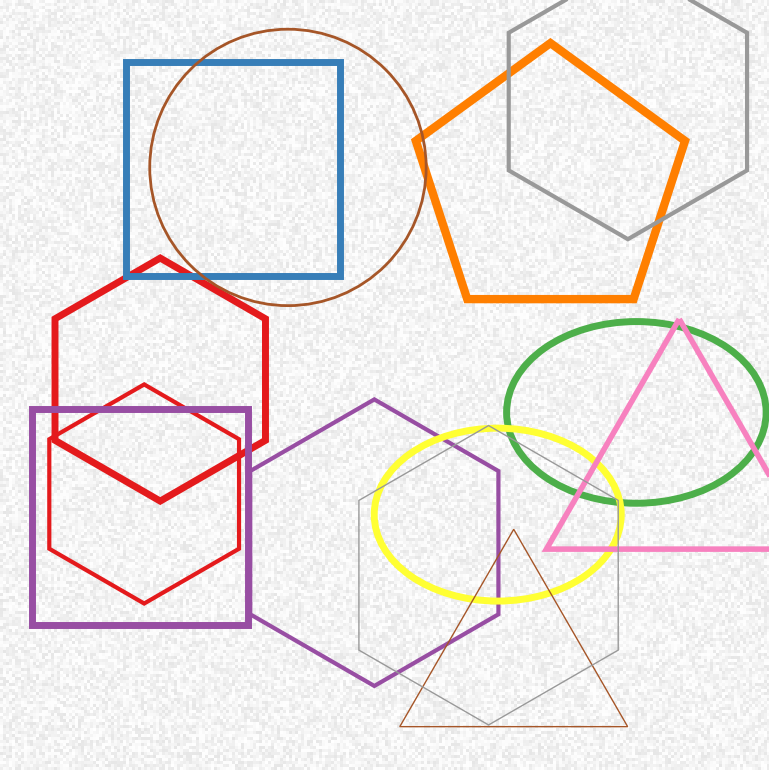[{"shape": "hexagon", "thickness": 1.5, "radius": 0.71, "center": [0.187, 0.358]}, {"shape": "hexagon", "thickness": 2.5, "radius": 0.79, "center": [0.208, 0.507]}, {"shape": "square", "thickness": 2.5, "radius": 0.69, "center": [0.302, 0.781]}, {"shape": "oval", "thickness": 2.5, "radius": 0.84, "center": [0.826, 0.464]}, {"shape": "square", "thickness": 2.5, "radius": 0.7, "center": [0.182, 0.329]}, {"shape": "hexagon", "thickness": 1.5, "radius": 0.93, "center": [0.486, 0.295]}, {"shape": "pentagon", "thickness": 3, "radius": 0.92, "center": [0.715, 0.76]}, {"shape": "oval", "thickness": 2.5, "radius": 0.8, "center": [0.646, 0.332]}, {"shape": "circle", "thickness": 1, "radius": 0.9, "center": [0.374, 0.783]}, {"shape": "triangle", "thickness": 0.5, "radius": 0.85, "center": [0.667, 0.142]}, {"shape": "triangle", "thickness": 2, "radius": 1.0, "center": [0.882, 0.386]}, {"shape": "hexagon", "thickness": 1.5, "radius": 0.89, "center": [0.815, 0.868]}, {"shape": "hexagon", "thickness": 0.5, "radius": 0.97, "center": [0.634, 0.253]}]